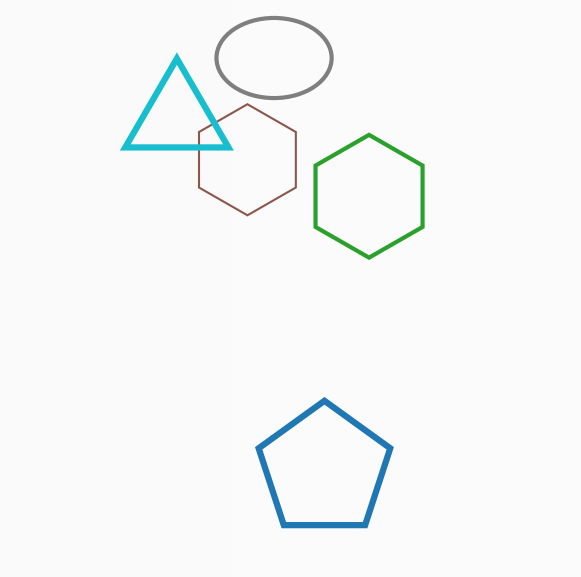[{"shape": "pentagon", "thickness": 3, "radius": 0.6, "center": [0.558, 0.186]}, {"shape": "hexagon", "thickness": 2, "radius": 0.53, "center": [0.635, 0.659]}, {"shape": "hexagon", "thickness": 1, "radius": 0.48, "center": [0.426, 0.722]}, {"shape": "oval", "thickness": 2, "radius": 0.5, "center": [0.471, 0.899]}, {"shape": "triangle", "thickness": 3, "radius": 0.51, "center": [0.304, 0.795]}]